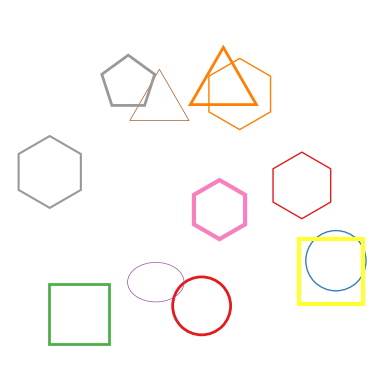[{"shape": "circle", "thickness": 2, "radius": 0.38, "center": [0.524, 0.206]}, {"shape": "hexagon", "thickness": 1, "radius": 0.43, "center": [0.784, 0.518]}, {"shape": "circle", "thickness": 1, "radius": 0.39, "center": [0.872, 0.323]}, {"shape": "square", "thickness": 2, "radius": 0.39, "center": [0.205, 0.185]}, {"shape": "oval", "thickness": 0.5, "radius": 0.37, "center": [0.405, 0.267]}, {"shape": "hexagon", "thickness": 1, "radius": 0.46, "center": [0.623, 0.756]}, {"shape": "triangle", "thickness": 2, "radius": 0.5, "center": [0.58, 0.778]}, {"shape": "square", "thickness": 3, "radius": 0.42, "center": [0.86, 0.294]}, {"shape": "triangle", "thickness": 0.5, "radius": 0.44, "center": [0.414, 0.731]}, {"shape": "hexagon", "thickness": 3, "radius": 0.38, "center": [0.57, 0.456]}, {"shape": "pentagon", "thickness": 2, "radius": 0.36, "center": [0.333, 0.785]}, {"shape": "hexagon", "thickness": 1.5, "radius": 0.47, "center": [0.129, 0.553]}]